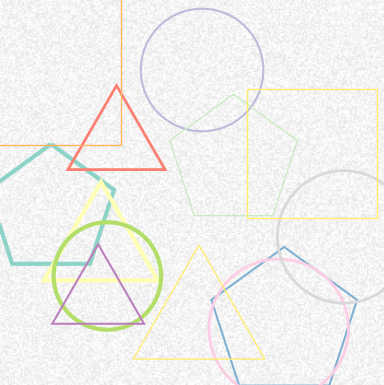[{"shape": "pentagon", "thickness": 3, "radius": 0.86, "center": [0.133, 0.454]}, {"shape": "triangle", "thickness": 3, "radius": 0.85, "center": [0.262, 0.357]}, {"shape": "circle", "thickness": 1.5, "radius": 0.8, "center": [0.525, 0.818]}, {"shape": "triangle", "thickness": 2, "radius": 0.73, "center": [0.303, 0.632]}, {"shape": "pentagon", "thickness": 1.5, "radius": 0.99, "center": [0.738, 0.159]}, {"shape": "square", "thickness": 1, "radius": 0.96, "center": [0.123, 0.814]}, {"shape": "circle", "thickness": 3, "radius": 0.7, "center": [0.279, 0.283]}, {"shape": "circle", "thickness": 2, "radius": 0.91, "center": [0.724, 0.146]}, {"shape": "circle", "thickness": 2, "radius": 0.86, "center": [0.893, 0.385]}, {"shape": "triangle", "thickness": 1.5, "radius": 0.69, "center": [0.255, 0.228]}, {"shape": "pentagon", "thickness": 1, "radius": 0.87, "center": [0.607, 0.581]}, {"shape": "square", "thickness": 1, "radius": 0.84, "center": [0.811, 0.601]}, {"shape": "triangle", "thickness": 1, "radius": 0.99, "center": [0.517, 0.166]}]